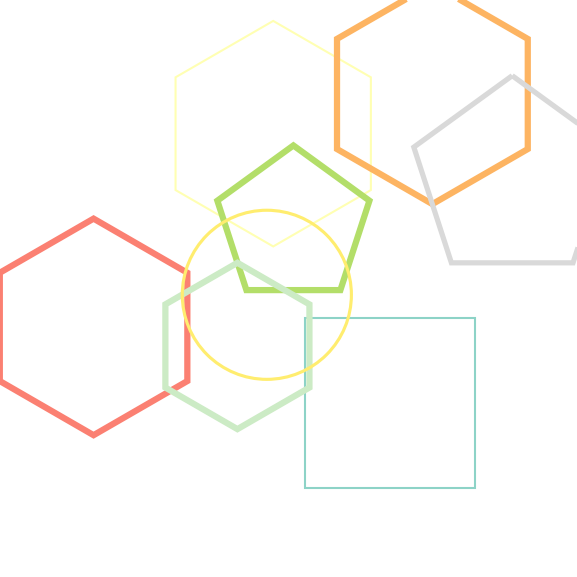[{"shape": "square", "thickness": 1, "radius": 0.74, "center": [0.676, 0.301]}, {"shape": "hexagon", "thickness": 1, "radius": 0.98, "center": [0.473, 0.768]}, {"shape": "hexagon", "thickness": 3, "radius": 0.94, "center": [0.162, 0.433]}, {"shape": "hexagon", "thickness": 3, "radius": 0.95, "center": [0.749, 0.836]}, {"shape": "pentagon", "thickness": 3, "radius": 0.69, "center": [0.508, 0.609]}, {"shape": "pentagon", "thickness": 2.5, "radius": 0.9, "center": [0.887, 0.689]}, {"shape": "hexagon", "thickness": 3, "radius": 0.72, "center": [0.411, 0.4]}, {"shape": "circle", "thickness": 1.5, "radius": 0.73, "center": [0.462, 0.489]}]